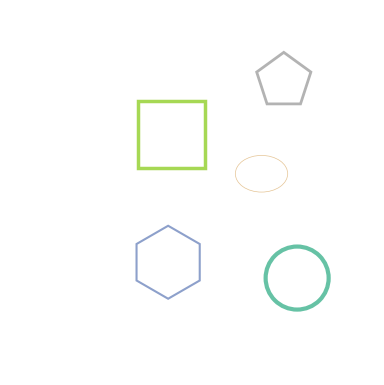[{"shape": "circle", "thickness": 3, "radius": 0.41, "center": [0.772, 0.278]}, {"shape": "hexagon", "thickness": 1.5, "radius": 0.47, "center": [0.437, 0.319]}, {"shape": "square", "thickness": 2.5, "radius": 0.44, "center": [0.446, 0.65]}, {"shape": "oval", "thickness": 0.5, "radius": 0.34, "center": [0.679, 0.549]}, {"shape": "pentagon", "thickness": 2, "radius": 0.37, "center": [0.737, 0.79]}]